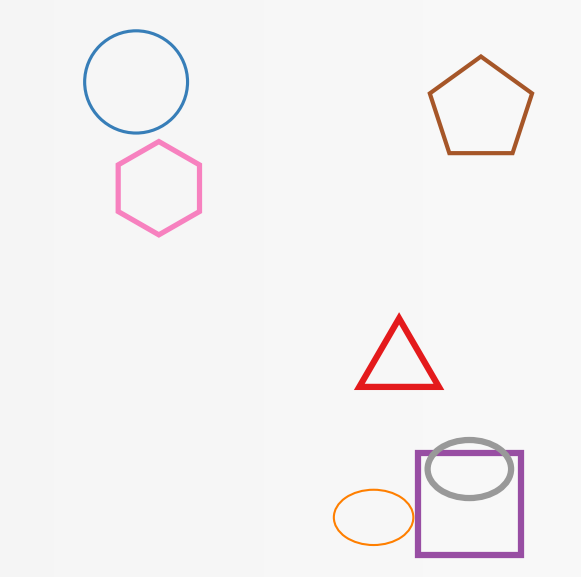[{"shape": "triangle", "thickness": 3, "radius": 0.4, "center": [0.687, 0.369]}, {"shape": "circle", "thickness": 1.5, "radius": 0.44, "center": [0.234, 0.857]}, {"shape": "square", "thickness": 3, "radius": 0.44, "center": [0.807, 0.127]}, {"shape": "oval", "thickness": 1, "radius": 0.34, "center": [0.643, 0.103]}, {"shape": "pentagon", "thickness": 2, "radius": 0.46, "center": [0.827, 0.809]}, {"shape": "hexagon", "thickness": 2.5, "radius": 0.4, "center": [0.273, 0.673]}, {"shape": "oval", "thickness": 3, "radius": 0.36, "center": [0.807, 0.187]}]